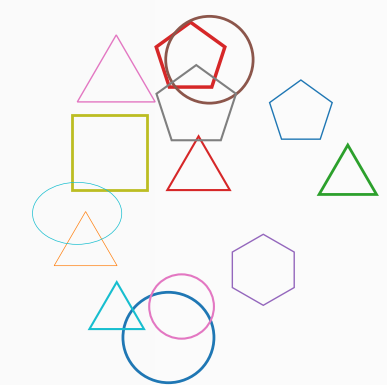[{"shape": "circle", "thickness": 2, "radius": 0.59, "center": [0.435, 0.123]}, {"shape": "pentagon", "thickness": 1, "radius": 0.42, "center": [0.776, 0.707]}, {"shape": "triangle", "thickness": 0.5, "radius": 0.47, "center": [0.221, 0.357]}, {"shape": "triangle", "thickness": 2, "radius": 0.43, "center": [0.898, 0.538]}, {"shape": "pentagon", "thickness": 2.5, "radius": 0.47, "center": [0.492, 0.849]}, {"shape": "triangle", "thickness": 1.5, "radius": 0.47, "center": [0.512, 0.553]}, {"shape": "hexagon", "thickness": 1, "radius": 0.46, "center": [0.679, 0.299]}, {"shape": "circle", "thickness": 2, "radius": 0.56, "center": [0.54, 0.845]}, {"shape": "triangle", "thickness": 1, "radius": 0.58, "center": [0.3, 0.793]}, {"shape": "circle", "thickness": 1.5, "radius": 0.42, "center": [0.469, 0.204]}, {"shape": "pentagon", "thickness": 1.5, "radius": 0.54, "center": [0.506, 0.723]}, {"shape": "square", "thickness": 2, "radius": 0.49, "center": [0.282, 0.605]}, {"shape": "oval", "thickness": 0.5, "radius": 0.58, "center": [0.199, 0.446]}, {"shape": "triangle", "thickness": 1.5, "radius": 0.41, "center": [0.301, 0.186]}]